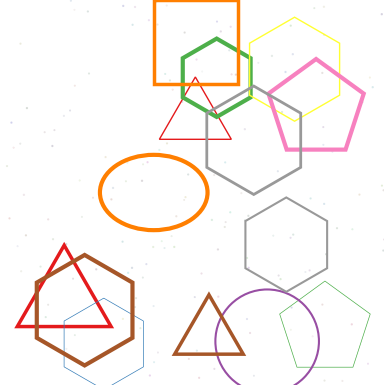[{"shape": "triangle", "thickness": 2.5, "radius": 0.7, "center": [0.167, 0.222]}, {"shape": "triangle", "thickness": 1, "radius": 0.54, "center": [0.507, 0.692]}, {"shape": "hexagon", "thickness": 0.5, "radius": 0.59, "center": [0.27, 0.107]}, {"shape": "pentagon", "thickness": 0.5, "radius": 0.62, "center": [0.844, 0.146]}, {"shape": "hexagon", "thickness": 3, "radius": 0.51, "center": [0.563, 0.798]}, {"shape": "circle", "thickness": 1.5, "radius": 0.67, "center": [0.694, 0.114]}, {"shape": "oval", "thickness": 3, "radius": 0.7, "center": [0.399, 0.5]}, {"shape": "square", "thickness": 2.5, "radius": 0.54, "center": [0.51, 0.89]}, {"shape": "hexagon", "thickness": 1, "radius": 0.68, "center": [0.765, 0.82]}, {"shape": "triangle", "thickness": 2.5, "radius": 0.51, "center": [0.543, 0.131]}, {"shape": "hexagon", "thickness": 3, "radius": 0.72, "center": [0.22, 0.194]}, {"shape": "pentagon", "thickness": 3, "radius": 0.65, "center": [0.821, 0.717]}, {"shape": "hexagon", "thickness": 1.5, "radius": 0.61, "center": [0.744, 0.365]}, {"shape": "hexagon", "thickness": 2, "radius": 0.7, "center": [0.659, 0.636]}]